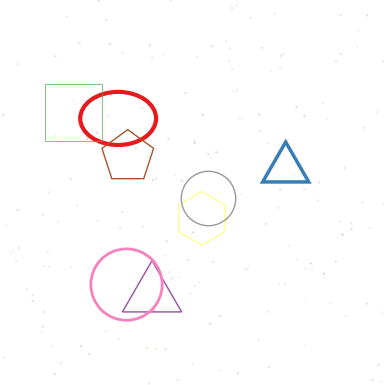[{"shape": "oval", "thickness": 3, "radius": 0.49, "center": [0.307, 0.692]}, {"shape": "triangle", "thickness": 2.5, "radius": 0.35, "center": [0.742, 0.562]}, {"shape": "square", "thickness": 0.5, "radius": 0.37, "center": [0.191, 0.708]}, {"shape": "triangle", "thickness": 1, "radius": 0.44, "center": [0.395, 0.234]}, {"shape": "hexagon", "thickness": 0.5, "radius": 0.35, "center": [0.524, 0.433]}, {"shape": "pentagon", "thickness": 1, "radius": 0.35, "center": [0.332, 0.593]}, {"shape": "circle", "thickness": 2, "radius": 0.46, "center": [0.329, 0.261]}, {"shape": "circle", "thickness": 1, "radius": 0.35, "center": [0.542, 0.484]}]